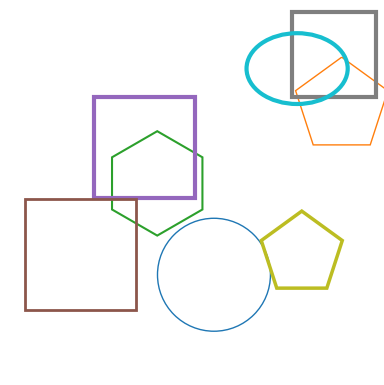[{"shape": "circle", "thickness": 1, "radius": 0.73, "center": [0.556, 0.286]}, {"shape": "pentagon", "thickness": 1, "radius": 0.63, "center": [0.888, 0.726]}, {"shape": "hexagon", "thickness": 1.5, "radius": 0.68, "center": [0.408, 0.524]}, {"shape": "square", "thickness": 3, "radius": 0.66, "center": [0.374, 0.617]}, {"shape": "square", "thickness": 2, "radius": 0.72, "center": [0.208, 0.339]}, {"shape": "square", "thickness": 3, "radius": 0.55, "center": [0.868, 0.858]}, {"shape": "pentagon", "thickness": 2.5, "radius": 0.55, "center": [0.784, 0.341]}, {"shape": "oval", "thickness": 3, "radius": 0.66, "center": [0.772, 0.822]}]